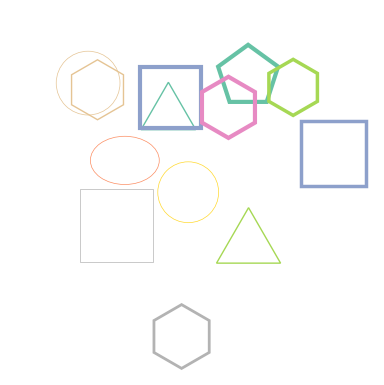[{"shape": "triangle", "thickness": 1, "radius": 0.41, "center": [0.437, 0.704]}, {"shape": "pentagon", "thickness": 3, "radius": 0.41, "center": [0.644, 0.802]}, {"shape": "oval", "thickness": 0.5, "radius": 0.45, "center": [0.324, 0.583]}, {"shape": "square", "thickness": 3, "radius": 0.4, "center": [0.443, 0.746]}, {"shape": "square", "thickness": 2.5, "radius": 0.42, "center": [0.867, 0.601]}, {"shape": "hexagon", "thickness": 3, "radius": 0.4, "center": [0.593, 0.721]}, {"shape": "hexagon", "thickness": 2.5, "radius": 0.36, "center": [0.761, 0.773]}, {"shape": "triangle", "thickness": 1, "radius": 0.48, "center": [0.646, 0.365]}, {"shape": "circle", "thickness": 0.5, "radius": 0.4, "center": [0.489, 0.501]}, {"shape": "hexagon", "thickness": 1, "radius": 0.39, "center": [0.253, 0.767]}, {"shape": "circle", "thickness": 0.5, "radius": 0.41, "center": [0.229, 0.784]}, {"shape": "hexagon", "thickness": 2, "radius": 0.41, "center": [0.472, 0.126]}, {"shape": "square", "thickness": 0.5, "radius": 0.48, "center": [0.302, 0.415]}]